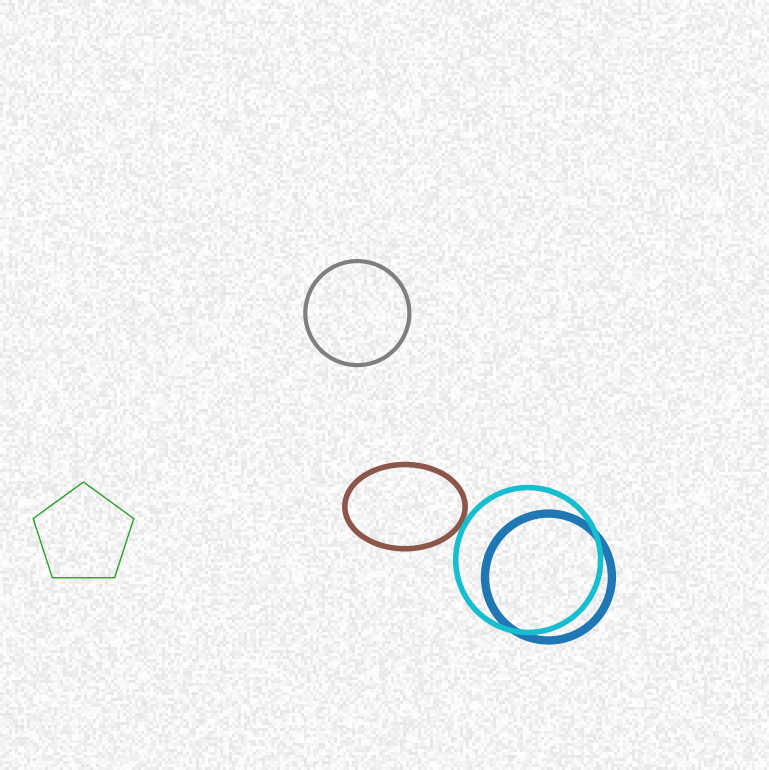[{"shape": "circle", "thickness": 3, "radius": 0.41, "center": [0.712, 0.251]}, {"shape": "pentagon", "thickness": 0.5, "radius": 0.34, "center": [0.108, 0.305]}, {"shape": "oval", "thickness": 2, "radius": 0.39, "center": [0.526, 0.342]}, {"shape": "circle", "thickness": 1.5, "radius": 0.34, "center": [0.464, 0.593]}, {"shape": "circle", "thickness": 2, "radius": 0.47, "center": [0.686, 0.273]}]